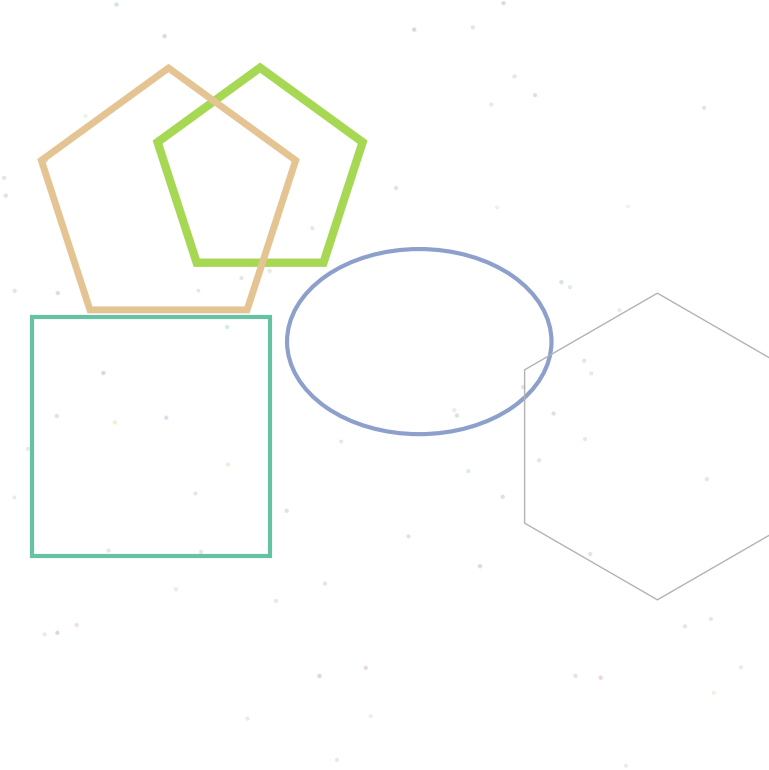[{"shape": "square", "thickness": 1.5, "radius": 0.77, "center": [0.196, 0.433]}, {"shape": "oval", "thickness": 1.5, "radius": 0.86, "center": [0.544, 0.556]}, {"shape": "pentagon", "thickness": 3, "radius": 0.7, "center": [0.338, 0.772]}, {"shape": "pentagon", "thickness": 2.5, "radius": 0.87, "center": [0.219, 0.738]}, {"shape": "hexagon", "thickness": 0.5, "radius": 1.0, "center": [0.854, 0.42]}]